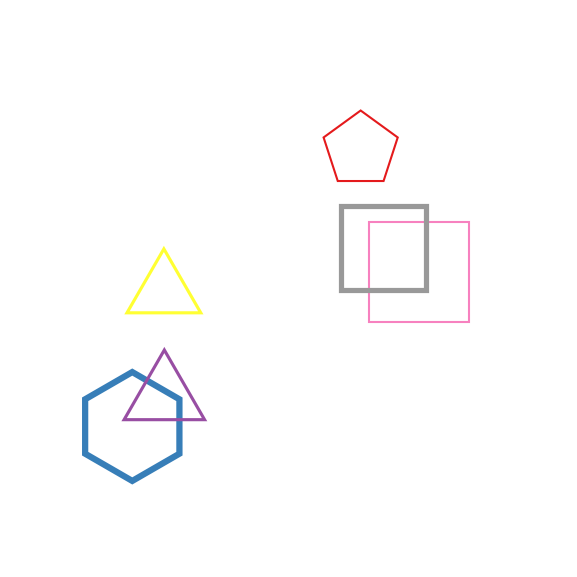[{"shape": "pentagon", "thickness": 1, "radius": 0.34, "center": [0.625, 0.74]}, {"shape": "hexagon", "thickness": 3, "radius": 0.47, "center": [0.229, 0.261]}, {"shape": "triangle", "thickness": 1.5, "radius": 0.4, "center": [0.285, 0.313]}, {"shape": "triangle", "thickness": 1.5, "radius": 0.37, "center": [0.284, 0.494]}, {"shape": "square", "thickness": 1, "radius": 0.43, "center": [0.726, 0.529]}, {"shape": "square", "thickness": 2.5, "radius": 0.37, "center": [0.664, 0.57]}]